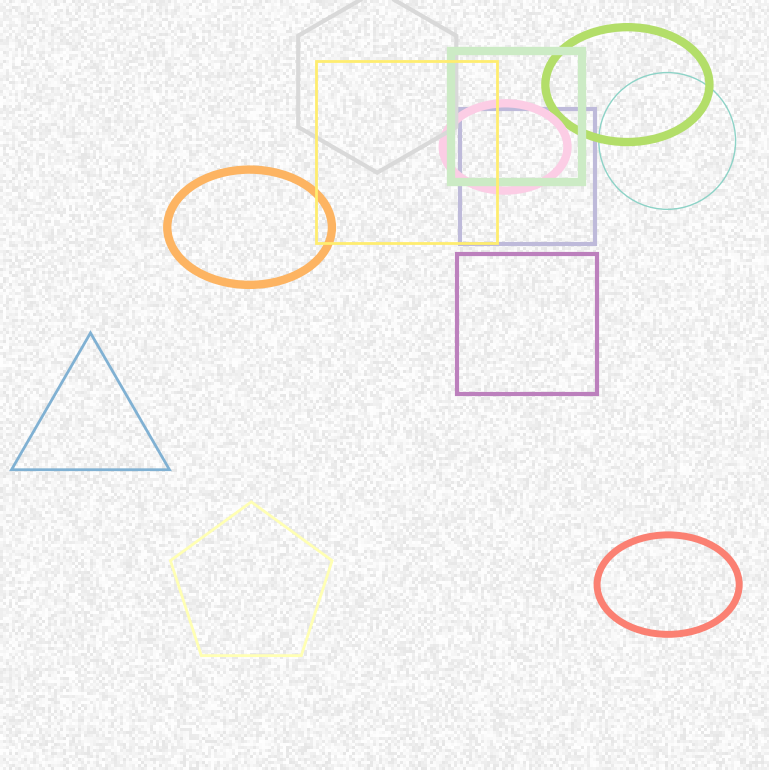[{"shape": "circle", "thickness": 0.5, "radius": 0.44, "center": [0.866, 0.817]}, {"shape": "pentagon", "thickness": 1, "radius": 0.55, "center": [0.326, 0.238]}, {"shape": "square", "thickness": 1.5, "radius": 0.44, "center": [0.684, 0.771]}, {"shape": "oval", "thickness": 2.5, "radius": 0.46, "center": [0.868, 0.241]}, {"shape": "triangle", "thickness": 1, "radius": 0.59, "center": [0.118, 0.449]}, {"shape": "oval", "thickness": 3, "radius": 0.53, "center": [0.324, 0.705]}, {"shape": "oval", "thickness": 3, "radius": 0.53, "center": [0.815, 0.89]}, {"shape": "oval", "thickness": 3, "radius": 0.4, "center": [0.656, 0.809]}, {"shape": "hexagon", "thickness": 1.5, "radius": 0.59, "center": [0.49, 0.894]}, {"shape": "square", "thickness": 1.5, "radius": 0.46, "center": [0.684, 0.579]}, {"shape": "square", "thickness": 3, "radius": 0.43, "center": [0.671, 0.849]}, {"shape": "square", "thickness": 1, "radius": 0.59, "center": [0.528, 0.803]}]